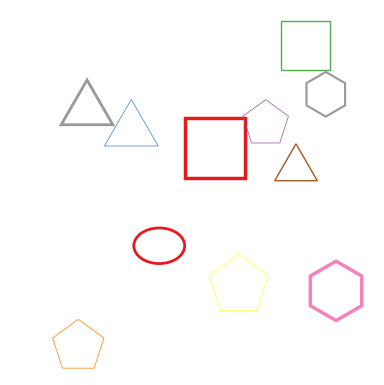[{"shape": "oval", "thickness": 2, "radius": 0.33, "center": [0.414, 0.362]}, {"shape": "square", "thickness": 2.5, "radius": 0.39, "center": [0.558, 0.615]}, {"shape": "triangle", "thickness": 0.5, "radius": 0.4, "center": [0.341, 0.661]}, {"shape": "square", "thickness": 1, "radius": 0.32, "center": [0.794, 0.883]}, {"shape": "pentagon", "thickness": 0.5, "radius": 0.31, "center": [0.69, 0.679]}, {"shape": "pentagon", "thickness": 0.5, "radius": 0.35, "center": [0.203, 0.1]}, {"shape": "pentagon", "thickness": 0.5, "radius": 0.4, "center": [0.62, 0.259]}, {"shape": "triangle", "thickness": 1, "radius": 0.32, "center": [0.769, 0.563]}, {"shape": "hexagon", "thickness": 2.5, "radius": 0.39, "center": [0.873, 0.245]}, {"shape": "triangle", "thickness": 2, "radius": 0.39, "center": [0.226, 0.715]}, {"shape": "hexagon", "thickness": 1.5, "radius": 0.29, "center": [0.846, 0.755]}]